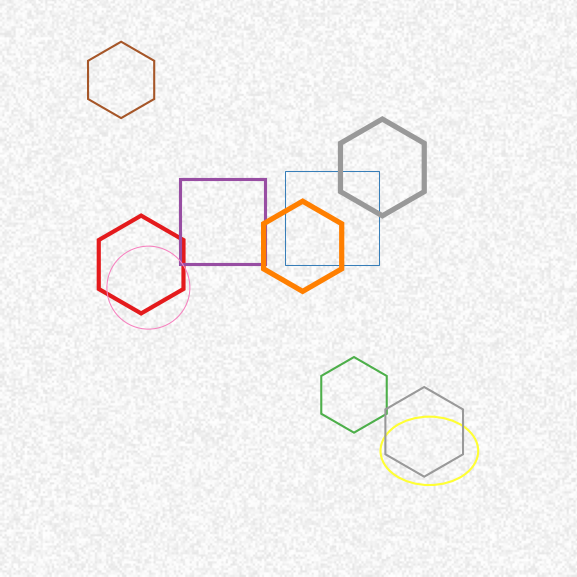[{"shape": "hexagon", "thickness": 2, "radius": 0.42, "center": [0.244, 0.541]}, {"shape": "square", "thickness": 0.5, "radius": 0.41, "center": [0.574, 0.622]}, {"shape": "hexagon", "thickness": 1, "radius": 0.33, "center": [0.613, 0.315]}, {"shape": "square", "thickness": 1.5, "radius": 0.37, "center": [0.386, 0.615]}, {"shape": "hexagon", "thickness": 2.5, "radius": 0.39, "center": [0.524, 0.573]}, {"shape": "oval", "thickness": 1, "radius": 0.42, "center": [0.743, 0.218]}, {"shape": "hexagon", "thickness": 1, "radius": 0.33, "center": [0.21, 0.861]}, {"shape": "circle", "thickness": 0.5, "radius": 0.36, "center": [0.257, 0.501]}, {"shape": "hexagon", "thickness": 2.5, "radius": 0.42, "center": [0.662, 0.709]}, {"shape": "hexagon", "thickness": 1, "radius": 0.39, "center": [0.735, 0.251]}]